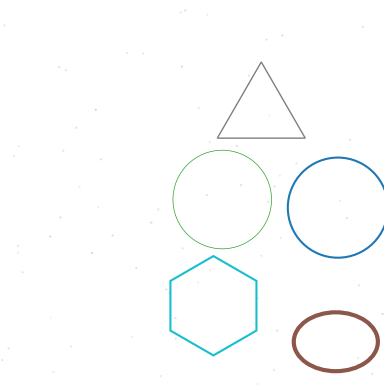[{"shape": "circle", "thickness": 1.5, "radius": 0.65, "center": [0.878, 0.461]}, {"shape": "circle", "thickness": 0.5, "radius": 0.64, "center": [0.577, 0.482]}, {"shape": "oval", "thickness": 3, "radius": 0.55, "center": [0.872, 0.112]}, {"shape": "triangle", "thickness": 1, "radius": 0.66, "center": [0.679, 0.707]}, {"shape": "hexagon", "thickness": 1.5, "radius": 0.65, "center": [0.554, 0.206]}]